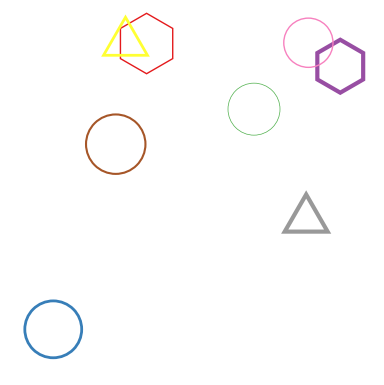[{"shape": "hexagon", "thickness": 1, "radius": 0.39, "center": [0.381, 0.887]}, {"shape": "circle", "thickness": 2, "radius": 0.37, "center": [0.138, 0.145]}, {"shape": "circle", "thickness": 0.5, "radius": 0.34, "center": [0.66, 0.716]}, {"shape": "hexagon", "thickness": 3, "radius": 0.34, "center": [0.884, 0.828]}, {"shape": "triangle", "thickness": 2, "radius": 0.33, "center": [0.326, 0.889]}, {"shape": "circle", "thickness": 1.5, "radius": 0.39, "center": [0.301, 0.626]}, {"shape": "circle", "thickness": 1, "radius": 0.32, "center": [0.801, 0.889]}, {"shape": "triangle", "thickness": 3, "radius": 0.32, "center": [0.795, 0.431]}]